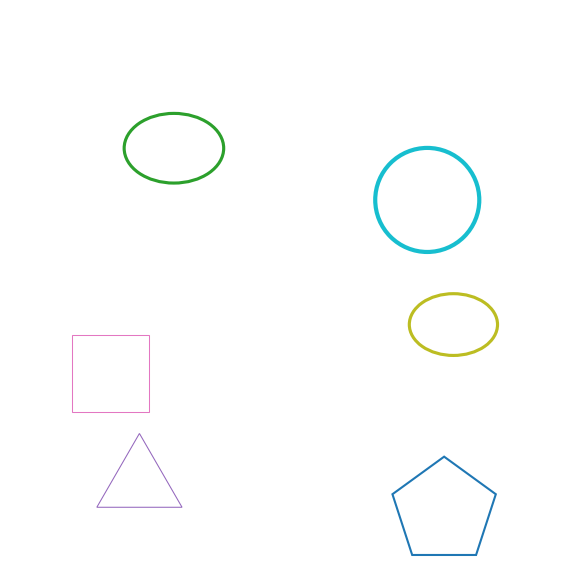[{"shape": "pentagon", "thickness": 1, "radius": 0.47, "center": [0.769, 0.114]}, {"shape": "oval", "thickness": 1.5, "radius": 0.43, "center": [0.301, 0.742]}, {"shape": "triangle", "thickness": 0.5, "radius": 0.43, "center": [0.241, 0.163]}, {"shape": "square", "thickness": 0.5, "radius": 0.33, "center": [0.192, 0.352]}, {"shape": "oval", "thickness": 1.5, "radius": 0.38, "center": [0.785, 0.437]}, {"shape": "circle", "thickness": 2, "radius": 0.45, "center": [0.74, 0.653]}]